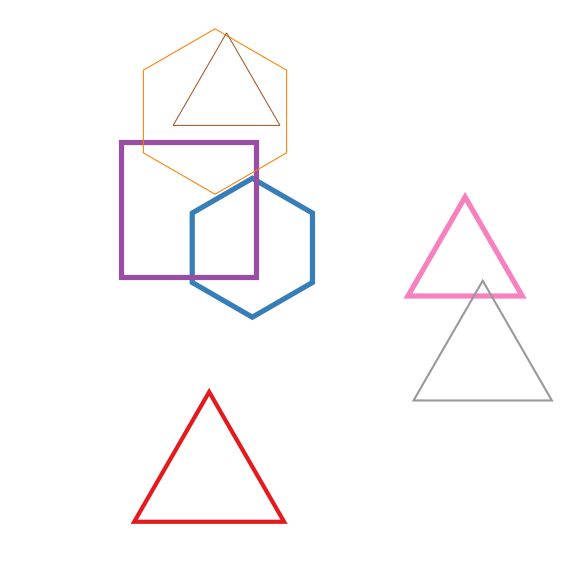[{"shape": "triangle", "thickness": 2, "radius": 0.75, "center": [0.362, 0.171]}, {"shape": "hexagon", "thickness": 2.5, "radius": 0.6, "center": [0.437, 0.57]}, {"shape": "square", "thickness": 2.5, "radius": 0.59, "center": [0.326, 0.636]}, {"shape": "hexagon", "thickness": 0.5, "radius": 0.72, "center": [0.372, 0.806]}, {"shape": "triangle", "thickness": 0.5, "radius": 0.53, "center": [0.392, 0.835]}, {"shape": "triangle", "thickness": 2.5, "radius": 0.57, "center": [0.805, 0.544]}, {"shape": "triangle", "thickness": 1, "radius": 0.69, "center": [0.836, 0.375]}]